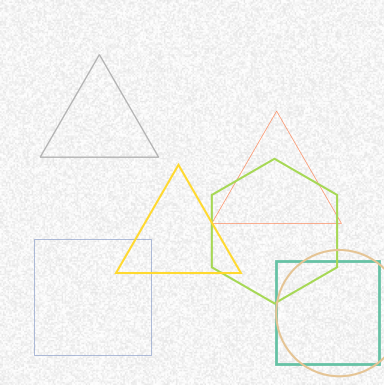[{"shape": "square", "thickness": 2, "radius": 0.67, "center": [0.85, 0.188]}, {"shape": "triangle", "thickness": 0.5, "radius": 0.97, "center": [0.718, 0.517]}, {"shape": "square", "thickness": 0.5, "radius": 0.76, "center": [0.241, 0.229]}, {"shape": "hexagon", "thickness": 1.5, "radius": 0.94, "center": [0.713, 0.4]}, {"shape": "triangle", "thickness": 1.5, "radius": 0.94, "center": [0.464, 0.385]}, {"shape": "circle", "thickness": 1.5, "radius": 0.82, "center": [0.881, 0.187]}, {"shape": "triangle", "thickness": 1, "radius": 0.89, "center": [0.258, 0.68]}]